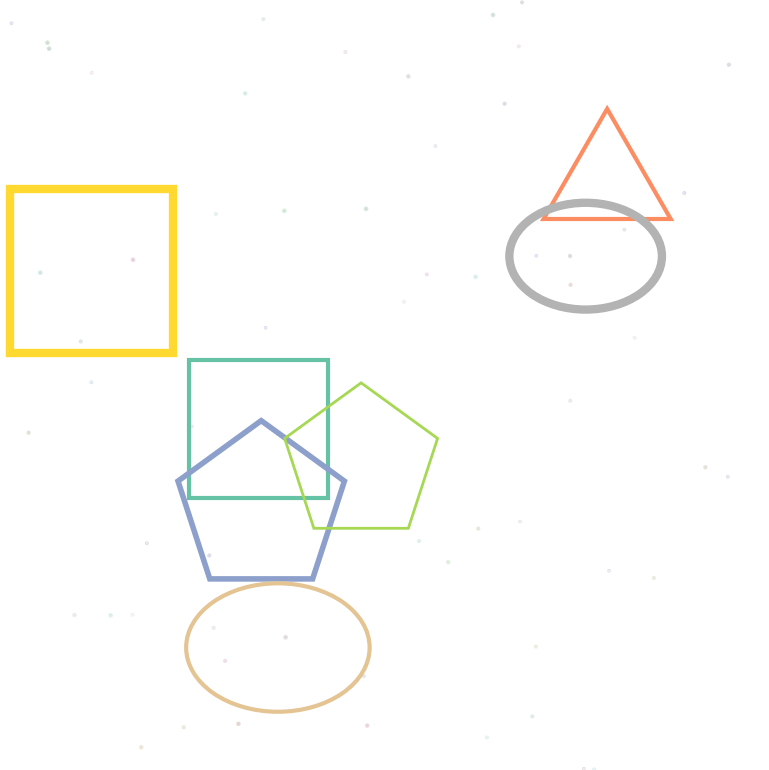[{"shape": "square", "thickness": 1.5, "radius": 0.45, "center": [0.336, 0.443]}, {"shape": "triangle", "thickness": 1.5, "radius": 0.48, "center": [0.789, 0.763]}, {"shape": "pentagon", "thickness": 2, "radius": 0.57, "center": [0.339, 0.34]}, {"shape": "pentagon", "thickness": 1, "radius": 0.52, "center": [0.469, 0.398]}, {"shape": "square", "thickness": 3, "radius": 0.53, "center": [0.119, 0.648]}, {"shape": "oval", "thickness": 1.5, "radius": 0.6, "center": [0.361, 0.159]}, {"shape": "oval", "thickness": 3, "radius": 0.5, "center": [0.761, 0.667]}]